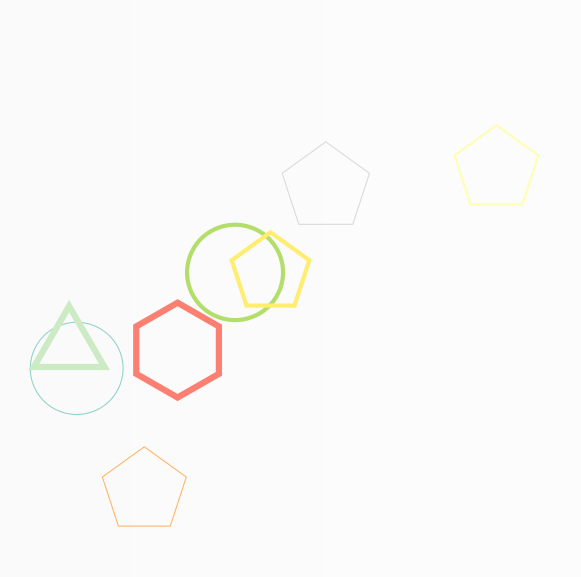[{"shape": "circle", "thickness": 0.5, "radius": 0.4, "center": [0.132, 0.361]}, {"shape": "pentagon", "thickness": 1, "radius": 0.38, "center": [0.854, 0.707]}, {"shape": "hexagon", "thickness": 3, "radius": 0.41, "center": [0.306, 0.393]}, {"shape": "pentagon", "thickness": 0.5, "radius": 0.38, "center": [0.248, 0.15]}, {"shape": "circle", "thickness": 2, "radius": 0.41, "center": [0.404, 0.527]}, {"shape": "pentagon", "thickness": 0.5, "radius": 0.39, "center": [0.561, 0.675]}, {"shape": "triangle", "thickness": 3, "radius": 0.35, "center": [0.119, 0.399]}, {"shape": "pentagon", "thickness": 2, "radius": 0.35, "center": [0.465, 0.527]}]